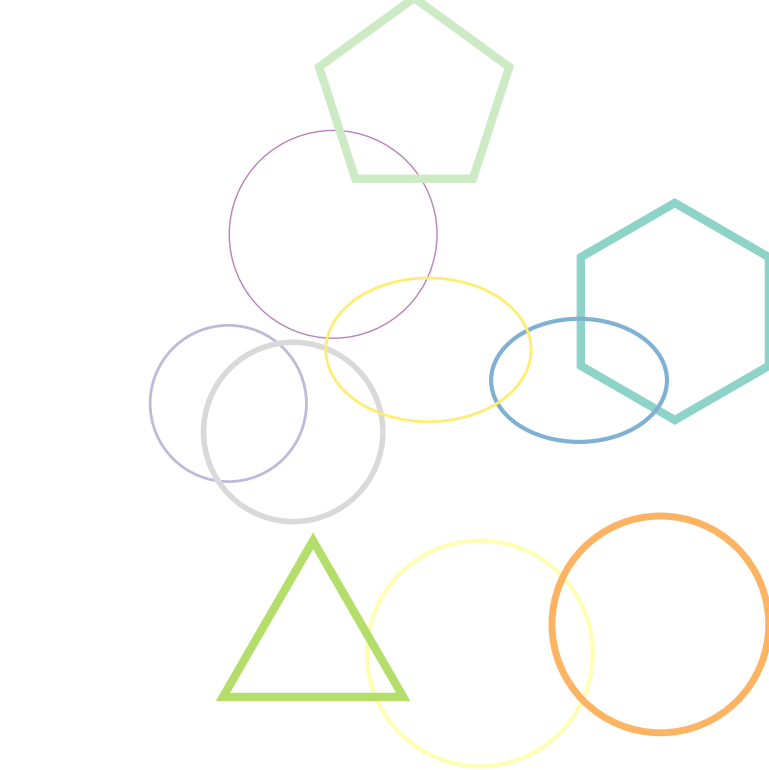[{"shape": "hexagon", "thickness": 3, "radius": 0.7, "center": [0.876, 0.595]}, {"shape": "circle", "thickness": 1.5, "radius": 0.73, "center": [0.623, 0.151]}, {"shape": "circle", "thickness": 1, "radius": 0.51, "center": [0.296, 0.476]}, {"shape": "oval", "thickness": 1.5, "radius": 0.57, "center": [0.752, 0.506]}, {"shape": "circle", "thickness": 2.5, "radius": 0.7, "center": [0.858, 0.189]}, {"shape": "triangle", "thickness": 3, "radius": 0.68, "center": [0.407, 0.163]}, {"shape": "circle", "thickness": 2, "radius": 0.58, "center": [0.381, 0.439]}, {"shape": "circle", "thickness": 0.5, "radius": 0.67, "center": [0.433, 0.696]}, {"shape": "pentagon", "thickness": 3, "radius": 0.65, "center": [0.538, 0.873]}, {"shape": "oval", "thickness": 1, "radius": 0.67, "center": [0.556, 0.546]}]